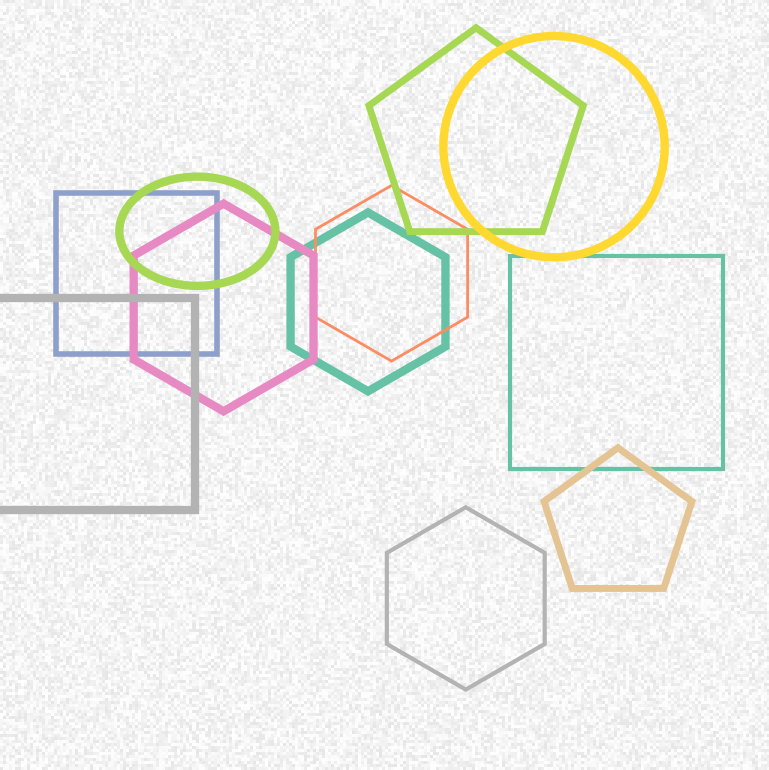[{"shape": "hexagon", "thickness": 3, "radius": 0.58, "center": [0.478, 0.608]}, {"shape": "square", "thickness": 1.5, "radius": 0.69, "center": [0.801, 0.529]}, {"shape": "hexagon", "thickness": 1, "radius": 0.57, "center": [0.508, 0.645]}, {"shape": "square", "thickness": 2, "radius": 0.52, "center": [0.178, 0.645]}, {"shape": "hexagon", "thickness": 3, "radius": 0.67, "center": [0.29, 0.601]}, {"shape": "oval", "thickness": 3, "radius": 0.51, "center": [0.256, 0.7]}, {"shape": "pentagon", "thickness": 2.5, "radius": 0.73, "center": [0.618, 0.818]}, {"shape": "circle", "thickness": 3, "radius": 0.72, "center": [0.72, 0.81]}, {"shape": "pentagon", "thickness": 2.5, "radius": 0.5, "center": [0.803, 0.317]}, {"shape": "square", "thickness": 3, "radius": 0.69, "center": [0.116, 0.475]}, {"shape": "hexagon", "thickness": 1.5, "radius": 0.59, "center": [0.605, 0.223]}]